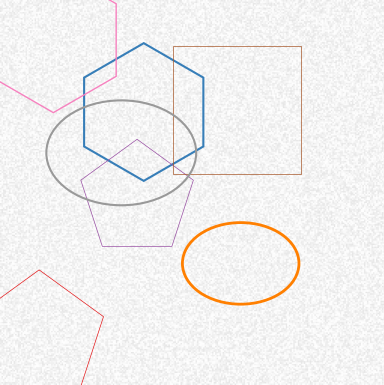[{"shape": "pentagon", "thickness": 0.5, "radius": 0.88, "center": [0.102, 0.123]}, {"shape": "hexagon", "thickness": 1.5, "radius": 0.89, "center": [0.373, 0.709]}, {"shape": "pentagon", "thickness": 0.5, "radius": 0.77, "center": [0.356, 0.484]}, {"shape": "oval", "thickness": 2, "radius": 0.76, "center": [0.625, 0.316]}, {"shape": "square", "thickness": 0.5, "radius": 0.83, "center": [0.616, 0.714]}, {"shape": "hexagon", "thickness": 1, "radius": 0.94, "center": [0.138, 0.896]}, {"shape": "oval", "thickness": 1.5, "radius": 0.97, "center": [0.315, 0.603]}]